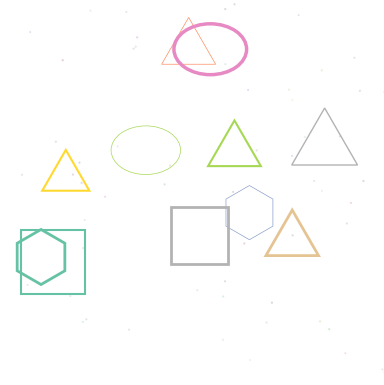[{"shape": "hexagon", "thickness": 2, "radius": 0.36, "center": [0.107, 0.332]}, {"shape": "square", "thickness": 1.5, "radius": 0.41, "center": [0.137, 0.319]}, {"shape": "triangle", "thickness": 0.5, "radius": 0.4, "center": [0.49, 0.874]}, {"shape": "hexagon", "thickness": 0.5, "radius": 0.35, "center": [0.648, 0.448]}, {"shape": "oval", "thickness": 2.5, "radius": 0.47, "center": [0.546, 0.872]}, {"shape": "oval", "thickness": 0.5, "radius": 0.45, "center": [0.379, 0.61]}, {"shape": "triangle", "thickness": 1.5, "radius": 0.4, "center": [0.609, 0.608]}, {"shape": "triangle", "thickness": 1.5, "radius": 0.35, "center": [0.171, 0.54]}, {"shape": "triangle", "thickness": 2, "radius": 0.39, "center": [0.759, 0.376]}, {"shape": "square", "thickness": 2, "radius": 0.37, "center": [0.518, 0.388]}, {"shape": "triangle", "thickness": 1, "radius": 0.49, "center": [0.843, 0.621]}]